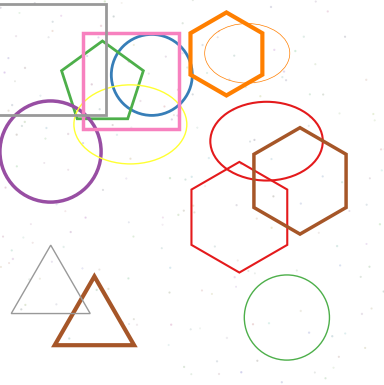[{"shape": "hexagon", "thickness": 1.5, "radius": 0.72, "center": [0.622, 0.436]}, {"shape": "oval", "thickness": 1.5, "radius": 0.73, "center": [0.692, 0.633]}, {"shape": "circle", "thickness": 2, "radius": 0.53, "center": [0.394, 0.805]}, {"shape": "pentagon", "thickness": 2, "radius": 0.56, "center": [0.266, 0.782]}, {"shape": "circle", "thickness": 1, "radius": 0.55, "center": [0.745, 0.175]}, {"shape": "circle", "thickness": 2.5, "radius": 0.66, "center": [0.131, 0.606]}, {"shape": "oval", "thickness": 0.5, "radius": 0.55, "center": [0.642, 0.862]}, {"shape": "hexagon", "thickness": 3, "radius": 0.54, "center": [0.588, 0.86]}, {"shape": "oval", "thickness": 1, "radius": 0.73, "center": [0.339, 0.677]}, {"shape": "hexagon", "thickness": 2.5, "radius": 0.69, "center": [0.779, 0.53]}, {"shape": "triangle", "thickness": 3, "radius": 0.6, "center": [0.245, 0.163]}, {"shape": "square", "thickness": 2.5, "radius": 0.62, "center": [0.34, 0.79]}, {"shape": "triangle", "thickness": 1, "radius": 0.59, "center": [0.132, 0.245]}, {"shape": "square", "thickness": 2, "radius": 0.72, "center": [0.13, 0.846]}]